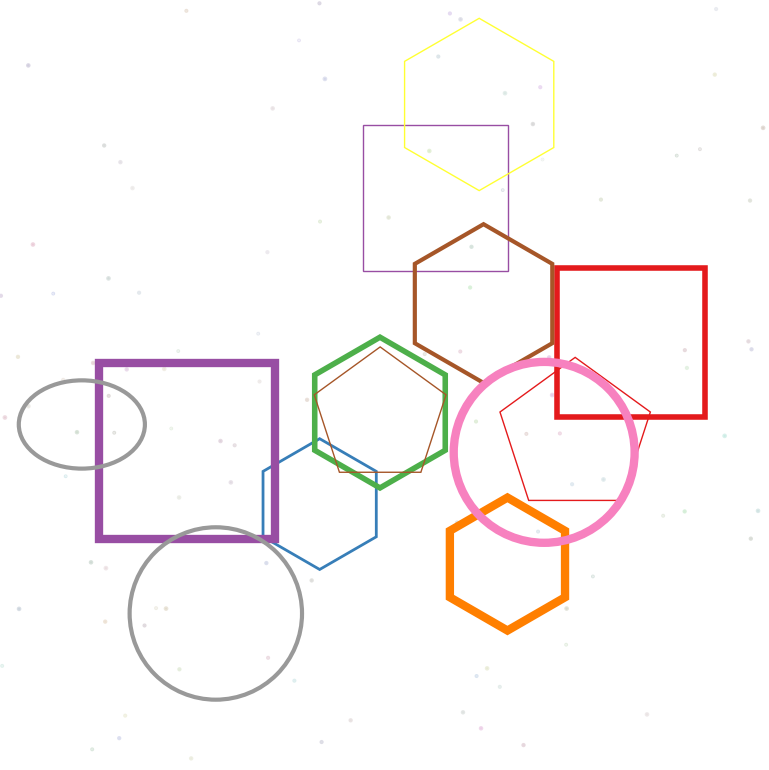[{"shape": "pentagon", "thickness": 0.5, "radius": 0.51, "center": [0.747, 0.433]}, {"shape": "square", "thickness": 2, "radius": 0.48, "center": [0.82, 0.555]}, {"shape": "hexagon", "thickness": 1, "radius": 0.42, "center": [0.415, 0.345]}, {"shape": "hexagon", "thickness": 2, "radius": 0.49, "center": [0.493, 0.464]}, {"shape": "square", "thickness": 0.5, "radius": 0.47, "center": [0.566, 0.742]}, {"shape": "square", "thickness": 3, "radius": 0.57, "center": [0.243, 0.414]}, {"shape": "hexagon", "thickness": 3, "radius": 0.43, "center": [0.659, 0.267]}, {"shape": "hexagon", "thickness": 0.5, "radius": 0.56, "center": [0.622, 0.864]}, {"shape": "hexagon", "thickness": 1.5, "radius": 0.52, "center": [0.628, 0.606]}, {"shape": "pentagon", "thickness": 0.5, "radius": 0.45, "center": [0.494, 0.459]}, {"shape": "circle", "thickness": 3, "radius": 0.59, "center": [0.707, 0.413]}, {"shape": "oval", "thickness": 1.5, "radius": 0.41, "center": [0.106, 0.449]}, {"shape": "circle", "thickness": 1.5, "radius": 0.56, "center": [0.28, 0.203]}]